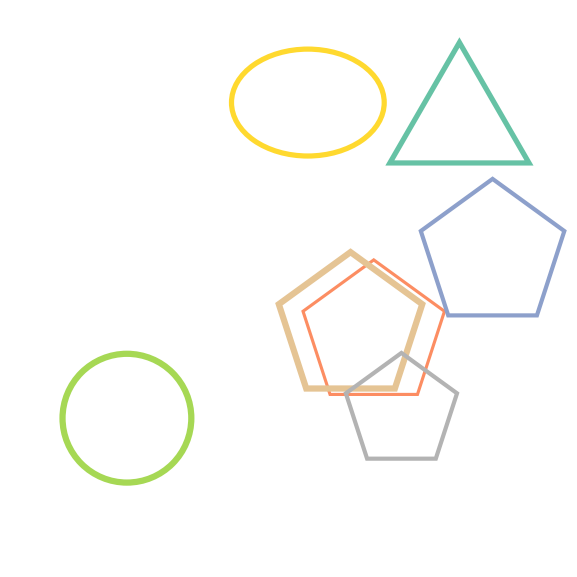[{"shape": "triangle", "thickness": 2.5, "radius": 0.7, "center": [0.796, 0.787]}, {"shape": "pentagon", "thickness": 1.5, "radius": 0.64, "center": [0.647, 0.42]}, {"shape": "pentagon", "thickness": 2, "radius": 0.65, "center": [0.853, 0.559]}, {"shape": "circle", "thickness": 3, "radius": 0.56, "center": [0.22, 0.275]}, {"shape": "oval", "thickness": 2.5, "radius": 0.66, "center": [0.533, 0.822]}, {"shape": "pentagon", "thickness": 3, "radius": 0.65, "center": [0.607, 0.432]}, {"shape": "pentagon", "thickness": 2, "radius": 0.51, "center": [0.695, 0.287]}]